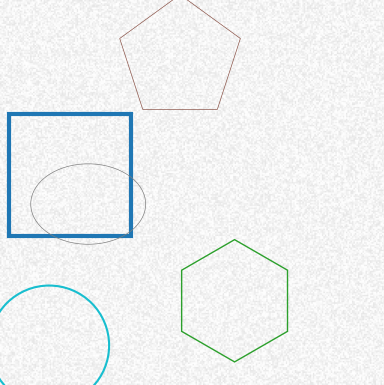[{"shape": "square", "thickness": 3, "radius": 0.79, "center": [0.182, 0.545]}, {"shape": "hexagon", "thickness": 1, "radius": 0.79, "center": [0.609, 0.219]}, {"shape": "pentagon", "thickness": 0.5, "radius": 0.82, "center": [0.468, 0.849]}, {"shape": "oval", "thickness": 0.5, "radius": 0.75, "center": [0.229, 0.47]}, {"shape": "circle", "thickness": 1.5, "radius": 0.78, "center": [0.128, 0.103]}]